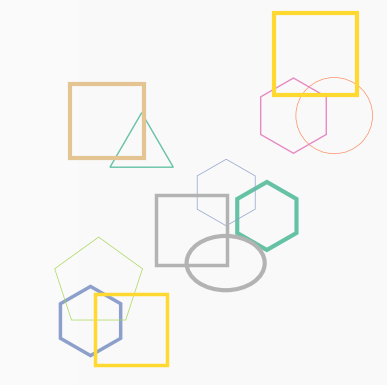[{"shape": "triangle", "thickness": 1, "radius": 0.47, "center": [0.366, 0.613]}, {"shape": "hexagon", "thickness": 3, "radius": 0.44, "center": [0.689, 0.439]}, {"shape": "circle", "thickness": 0.5, "radius": 0.49, "center": [0.863, 0.7]}, {"shape": "hexagon", "thickness": 2.5, "radius": 0.45, "center": [0.234, 0.166]}, {"shape": "hexagon", "thickness": 0.5, "radius": 0.43, "center": [0.584, 0.5]}, {"shape": "hexagon", "thickness": 1, "radius": 0.49, "center": [0.757, 0.7]}, {"shape": "pentagon", "thickness": 0.5, "radius": 0.6, "center": [0.254, 0.265]}, {"shape": "square", "thickness": 2.5, "radius": 0.46, "center": [0.338, 0.144]}, {"shape": "square", "thickness": 3, "radius": 0.54, "center": [0.813, 0.859]}, {"shape": "square", "thickness": 3, "radius": 0.48, "center": [0.277, 0.686]}, {"shape": "oval", "thickness": 3, "radius": 0.5, "center": [0.582, 0.317]}, {"shape": "square", "thickness": 2.5, "radius": 0.45, "center": [0.494, 0.403]}]